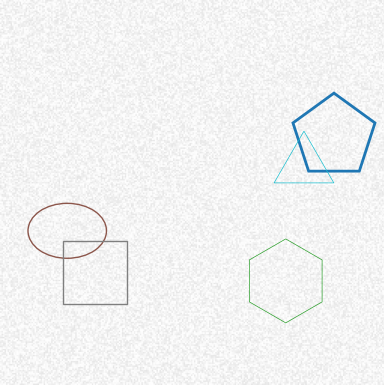[{"shape": "pentagon", "thickness": 2, "radius": 0.56, "center": [0.867, 0.646]}, {"shape": "hexagon", "thickness": 0.5, "radius": 0.55, "center": [0.742, 0.27]}, {"shape": "oval", "thickness": 1, "radius": 0.51, "center": [0.175, 0.401]}, {"shape": "square", "thickness": 1, "radius": 0.41, "center": [0.247, 0.293]}, {"shape": "triangle", "thickness": 0.5, "radius": 0.45, "center": [0.789, 0.57]}]